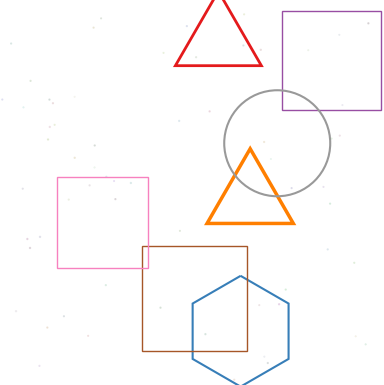[{"shape": "triangle", "thickness": 2, "radius": 0.64, "center": [0.567, 0.894]}, {"shape": "hexagon", "thickness": 1.5, "radius": 0.72, "center": [0.625, 0.14]}, {"shape": "square", "thickness": 1, "radius": 0.64, "center": [0.86, 0.842]}, {"shape": "triangle", "thickness": 2.5, "radius": 0.65, "center": [0.65, 0.484]}, {"shape": "square", "thickness": 1, "radius": 0.68, "center": [0.506, 0.224]}, {"shape": "square", "thickness": 1, "radius": 0.59, "center": [0.267, 0.422]}, {"shape": "circle", "thickness": 1.5, "radius": 0.69, "center": [0.72, 0.628]}]